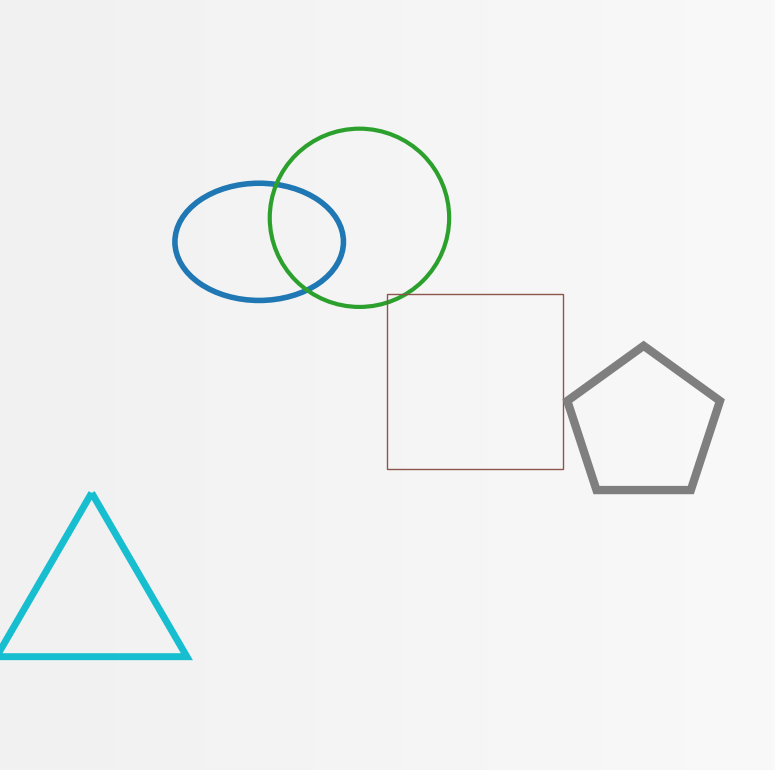[{"shape": "oval", "thickness": 2, "radius": 0.54, "center": [0.334, 0.686]}, {"shape": "circle", "thickness": 1.5, "radius": 0.58, "center": [0.464, 0.717]}, {"shape": "square", "thickness": 0.5, "radius": 0.57, "center": [0.613, 0.505]}, {"shape": "pentagon", "thickness": 3, "radius": 0.52, "center": [0.831, 0.447]}, {"shape": "triangle", "thickness": 2.5, "radius": 0.71, "center": [0.118, 0.218]}]